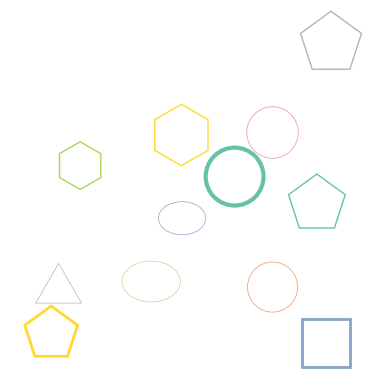[{"shape": "pentagon", "thickness": 1, "radius": 0.39, "center": [0.823, 0.47]}, {"shape": "circle", "thickness": 3, "radius": 0.38, "center": [0.609, 0.541]}, {"shape": "circle", "thickness": 0.5, "radius": 0.33, "center": [0.708, 0.254]}, {"shape": "square", "thickness": 2, "radius": 0.31, "center": [0.846, 0.109]}, {"shape": "oval", "thickness": 0.5, "radius": 0.31, "center": [0.473, 0.433]}, {"shape": "circle", "thickness": 0.5, "radius": 0.33, "center": [0.708, 0.656]}, {"shape": "hexagon", "thickness": 1, "radius": 0.31, "center": [0.208, 0.57]}, {"shape": "pentagon", "thickness": 2, "radius": 0.36, "center": [0.133, 0.133]}, {"shape": "hexagon", "thickness": 1, "radius": 0.4, "center": [0.471, 0.649]}, {"shape": "oval", "thickness": 0.5, "radius": 0.38, "center": [0.393, 0.269]}, {"shape": "pentagon", "thickness": 1, "radius": 0.42, "center": [0.86, 0.887]}, {"shape": "triangle", "thickness": 0.5, "radius": 0.34, "center": [0.152, 0.247]}]